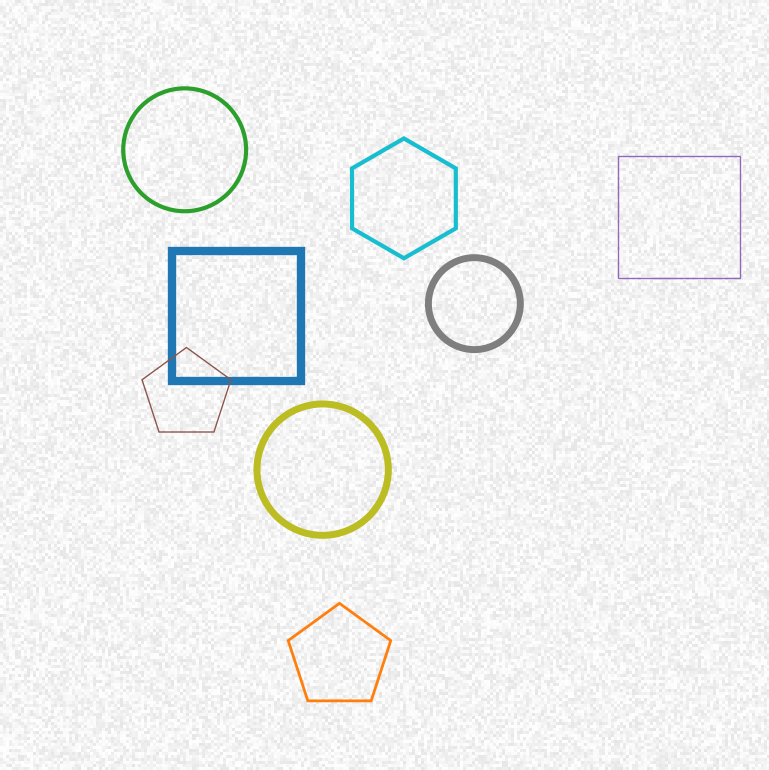[{"shape": "square", "thickness": 3, "radius": 0.42, "center": [0.307, 0.59]}, {"shape": "pentagon", "thickness": 1, "radius": 0.35, "center": [0.441, 0.146]}, {"shape": "circle", "thickness": 1.5, "radius": 0.4, "center": [0.24, 0.805]}, {"shape": "square", "thickness": 0.5, "radius": 0.4, "center": [0.881, 0.718]}, {"shape": "pentagon", "thickness": 0.5, "radius": 0.3, "center": [0.242, 0.488]}, {"shape": "circle", "thickness": 2.5, "radius": 0.3, "center": [0.616, 0.606]}, {"shape": "circle", "thickness": 2.5, "radius": 0.43, "center": [0.419, 0.39]}, {"shape": "hexagon", "thickness": 1.5, "radius": 0.39, "center": [0.525, 0.742]}]